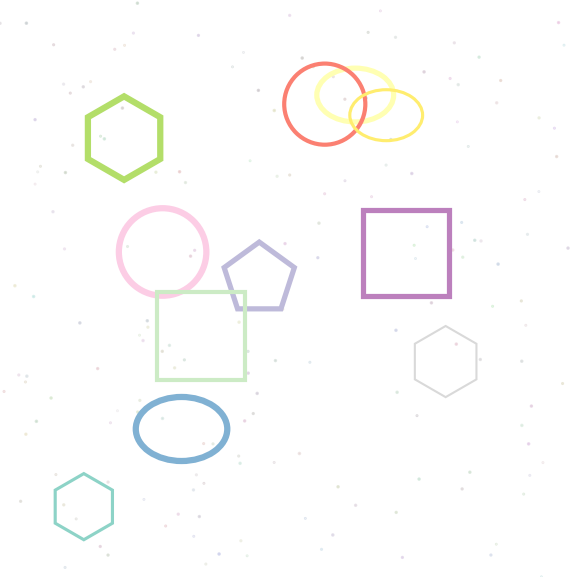[{"shape": "hexagon", "thickness": 1.5, "radius": 0.29, "center": [0.145, 0.122]}, {"shape": "oval", "thickness": 2.5, "radius": 0.33, "center": [0.615, 0.835]}, {"shape": "pentagon", "thickness": 2.5, "radius": 0.32, "center": [0.449, 0.516]}, {"shape": "circle", "thickness": 2, "radius": 0.35, "center": [0.562, 0.819]}, {"shape": "oval", "thickness": 3, "radius": 0.4, "center": [0.314, 0.256]}, {"shape": "hexagon", "thickness": 3, "radius": 0.36, "center": [0.215, 0.76]}, {"shape": "circle", "thickness": 3, "radius": 0.38, "center": [0.282, 0.563]}, {"shape": "hexagon", "thickness": 1, "radius": 0.31, "center": [0.772, 0.373]}, {"shape": "square", "thickness": 2.5, "radius": 0.37, "center": [0.703, 0.561]}, {"shape": "square", "thickness": 2, "radius": 0.38, "center": [0.348, 0.417]}, {"shape": "oval", "thickness": 1.5, "radius": 0.32, "center": [0.669, 0.8]}]